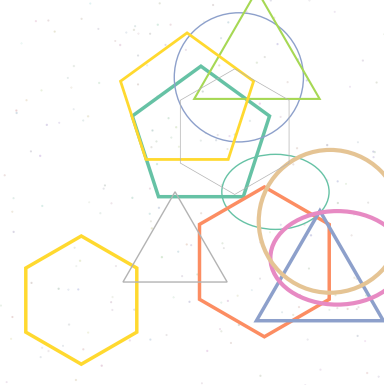[{"shape": "oval", "thickness": 1, "radius": 0.7, "center": [0.715, 0.502]}, {"shape": "pentagon", "thickness": 2.5, "radius": 0.94, "center": [0.522, 0.641]}, {"shape": "hexagon", "thickness": 2.5, "radius": 0.97, "center": [0.687, 0.32]}, {"shape": "triangle", "thickness": 2.5, "radius": 0.95, "center": [0.831, 0.262]}, {"shape": "circle", "thickness": 1, "radius": 0.84, "center": [0.62, 0.799]}, {"shape": "oval", "thickness": 3, "radius": 0.87, "center": [0.876, 0.33]}, {"shape": "triangle", "thickness": 1.5, "radius": 0.94, "center": [0.667, 0.837]}, {"shape": "hexagon", "thickness": 2.5, "radius": 0.83, "center": [0.211, 0.221]}, {"shape": "pentagon", "thickness": 2, "radius": 0.91, "center": [0.486, 0.733]}, {"shape": "circle", "thickness": 3, "radius": 0.93, "center": [0.858, 0.425]}, {"shape": "hexagon", "thickness": 0.5, "radius": 0.82, "center": [0.61, 0.658]}, {"shape": "triangle", "thickness": 1, "radius": 0.78, "center": [0.455, 0.346]}]